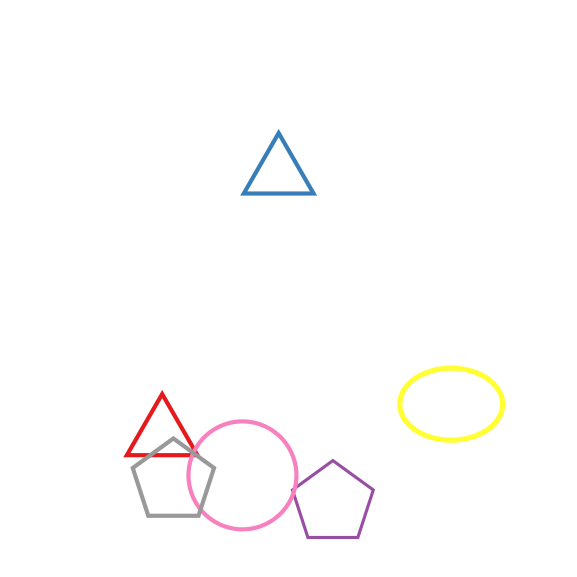[{"shape": "triangle", "thickness": 2, "radius": 0.35, "center": [0.281, 0.246]}, {"shape": "triangle", "thickness": 2, "radius": 0.35, "center": [0.483, 0.699]}, {"shape": "pentagon", "thickness": 1.5, "radius": 0.37, "center": [0.576, 0.128]}, {"shape": "oval", "thickness": 2.5, "radius": 0.45, "center": [0.781, 0.299]}, {"shape": "circle", "thickness": 2, "radius": 0.47, "center": [0.42, 0.176]}, {"shape": "pentagon", "thickness": 2, "radius": 0.37, "center": [0.3, 0.166]}]